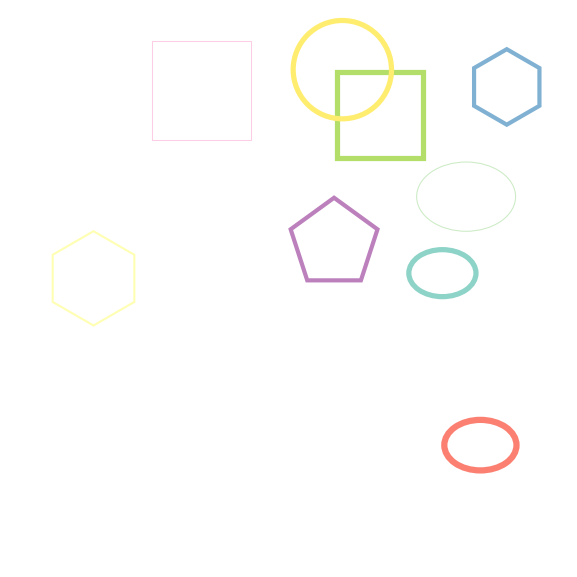[{"shape": "oval", "thickness": 2.5, "radius": 0.29, "center": [0.766, 0.526]}, {"shape": "hexagon", "thickness": 1, "radius": 0.41, "center": [0.162, 0.517]}, {"shape": "oval", "thickness": 3, "radius": 0.31, "center": [0.832, 0.228]}, {"shape": "hexagon", "thickness": 2, "radius": 0.33, "center": [0.878, 0.849]}, {"shape": "square", "thickness": 2.5, "radius": 0.37, "center": [0.658, 0.8]}, {"shape": "square", "thickness": 0.5, "radius": 0.43, "center": [0.349, 0.842]}, {"shape": "pentagon", "thickness": 2, "radius": 0.4, "center": [0.578, 0.578]}, {"shape": "oval", "thickness": 0.5, "radius": 0.43, "center": [0.807, 0.659]}, {"shape": "circle", "thickness": 2.5, "radius": 0.43, "center": [0.593, 0.879]}]